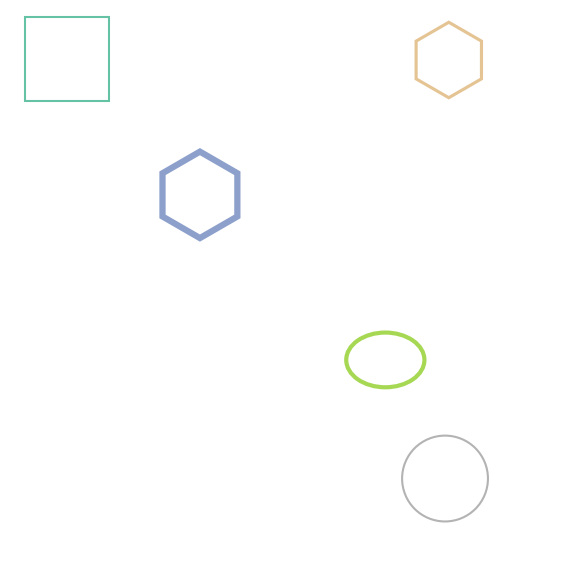[{"shape": "square", "thickness": 1, "radius": 0.37, "center": [0.116, 0.897]}, {"shape": "hexagon", "thickness": 3, "radius": 0.37, "center": [0.346, 0.662]}, {"shape": "oval", "thickness": 2, "radius": 0.34, "center": [0.667, 0.376]}, {"shape": "hexagon", "thickness": 1.5, "radius": 0.33, "center": [0.777, 0.895]}, {"shape": "circle", "thickness": 1, "radius": 0.37, "center": [0.771, 0.17]}]